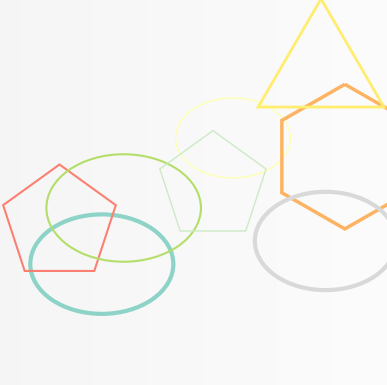[{"shape": "oval", "thickness": 3, "radius": 0.92, "center": [0.263, 0.314]}, {"shape": "oval", "thickness": 1, "radius": 0.74, "center": [0.601, 0.642]}, {"shape": "pentagon", "thickness": 1.5, "radius": 0.76, "center": [0.154, 0.42]}, {"shape": "hexagon", "thickness": 2.5, "radius": 0.94, "center": [0.89, 0.593]}, {"shape": "oval", "thickness": 1.5, "radius": 1.0, "center": [0.319, 0.46]}, {"shape": "oval", "thickness": 3, "radius": 0.91, "center": [0.84, 0.374]}, {"shape": "pentagon", "thickness": 1, "radius": 0.72, "center": [0.55, 0.517]}, {"shape": "triangle", "thickness": 2, "radius": 0.94, "center": [0.828, 0.816]}]